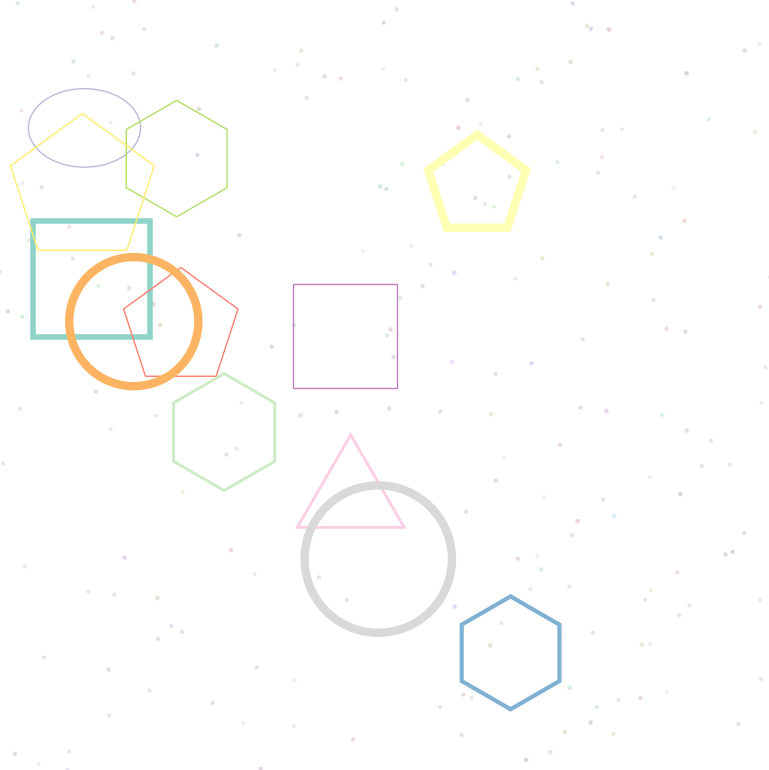[{"shape": "square", "thickness": 2, "radius": 0.38, "center": [0.119, 0.638]}, {"shape": "pentagon", "thickness": 3, "radius": 0.33, "center": [0.62, 0.758]}, {"shape": "oval", "thickness": 0.5, "radius": 0.36, "center": [0.11, 0.834]}, {"shape": "pentagon", "thickness": 0.5, "radius": 0.39, "center": [0.235, 0.575]}, {"shape": "hexagon", "thickness": 1.5, "radius": 0.37, "center": [0.663, 0.152]}, {"shape": "circle", "thickness": 3, "radius": 0.42, "center": [0.174, 0.582]}, {"shape": "hexagon", "thickness": 0.5, "radius": 0.38, "center": [0.229, 0.794]}, {"shape": "triangle", "thickness": 1, "radius": 0.4, "center": [0.455, 0.355]}, {"shape": "circle", "thickness": 3, "radius": 0.48, "center": [0.491, 0.274]}, {"shape": "square", "thickness": 0.5, "radius": 0.34, "center": [0.449, 0.563]}, {"shape": "hexagon", "thickness": 1, "radius": 0.38, "center": [0.291, 0.439]}, {"shape": "pentagon", "thickness": 0.5, "radius": 0.49, "center": [0.107, 0.754]}]